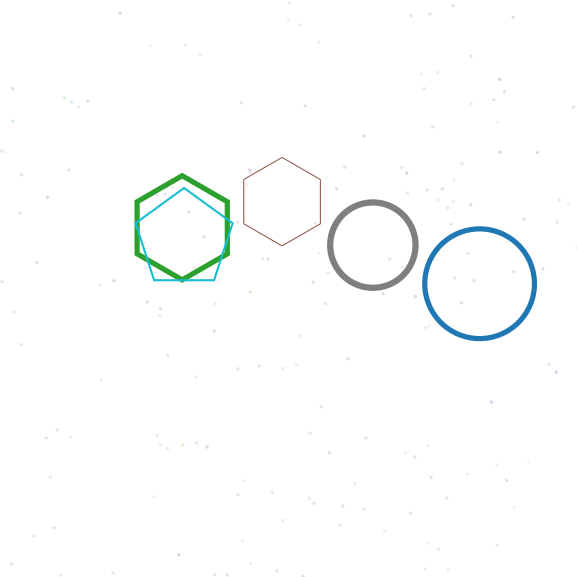[{"shape": "circle", "thickness": 2.5, "radius": 0.47, "center": [0.83, 0.508]}, {"shape": "hexagon", "thickness": 2.5, "radius": 0.45, "center": [0.316, 0.605]}, {"shape": "hexagon", "thickness": 0.5, "radius": 0.38, "center": [0.488, 0.65]}, {"shape": "circle", "thickness": 3, "radius": 0.37, "center": [0.646, 0.575]}, {"shape": "pentagon", "thickness": 1, "radius": 0.44, "center": [0.319, 0.585]}]